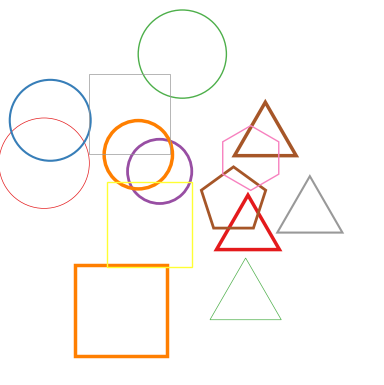[{"shape": "circle", "thickness": 0.5, "radius": 0.59, "center": [0.115, 0.576]}, {"shape": "triangle", "thickness": 2.5, "radius": 0.47, "center": [0.644, 0.399]}, {"shape": "circle", "thickness": 1.5, "radius": 0.53, "center": [0.13, 0.688]}, {"shape": "triangle", "thickness": 0.5, "radius": 0.53, "center": [0.638, 0.223]}, {"shape": "circle", "thickness": 1, "radius": 0.57, "center": [0.474, 0.86]}, {"shape": "circle", "thickness": 2, "radius": 0.42, "center": [0.415, 0.555]}, {"shape": "square", "thickness": 2.5, "radius": 0.59, "center": [0.314, 0.193]}, {"shape": "circle", "thickness": 2.5, "radius": 0.44, "center": [0.359, 0.598]}, {"shape": "square", "thickness": 1, "radius": 0.55, "center": [0.388, 0.417]}, {"shape": "pentagon", "thickness": 2, "radius": 0.44, "center": [0.607, 0.479]}, {"shape": "triangle", "thickness": 2.5, "radius": 0.46, "center": [0.689, 0.642]}, {"shape": "hexagon", "thickness": 1, "radius": 0.42, "center": [0.651, 0.59]}, {"shape": "triangle", "thickness": 1.5, "radius": 0.49, "center": [0.805, 0.445]}, {"shape": "square", "thickness": 0.5, "radius": 0.52, "center": [0.336, 0.704]}]